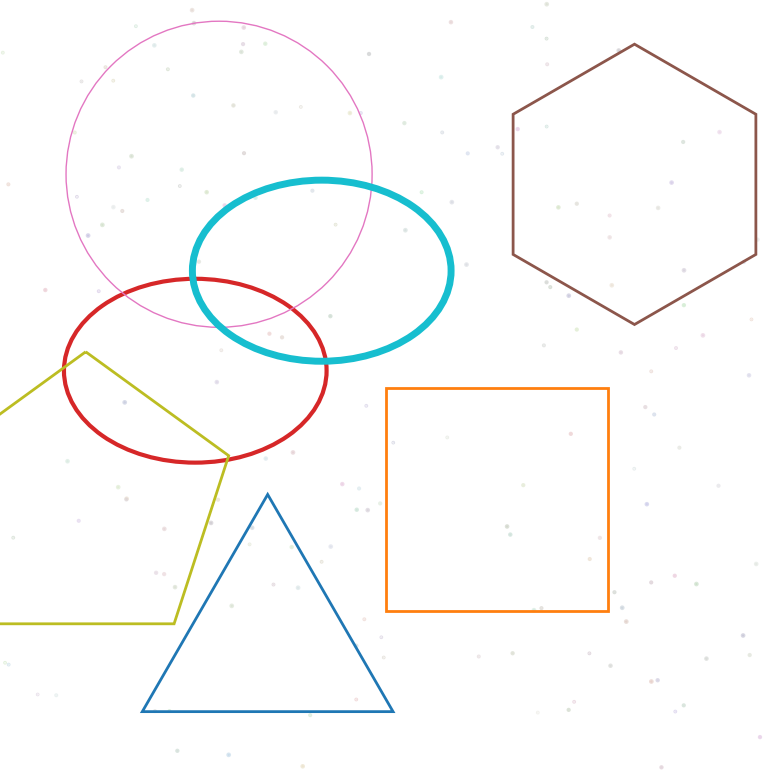[{"shape": "triangle", "thickness": 1, "radius": 0.94, "center": [0.348, 0.17]}, {"shape": "square", "thickness": 1, "radius": 0.72, "center": [0.645, 0.351]}, {"shape": "oval", "thickness": 1.5, "radius": 0.85, "center": [0.254, 0.519]}, {"shape": "hexagon", "thickness": 1, "radius": 0.91, "center": [0.824, 0.761]}, {"shape": "circle", "thickness": 0.5, "radius": 0.99, "center": [0.285, 0.774]}, {"shape": "pentagon", "thickness": 1, "radius": 0.98, "center": [0.111, 0.348]}, {"shape": "oval", "thickness": 2.5, "radius": 0.84, "center": [0.418, 0.648]}]